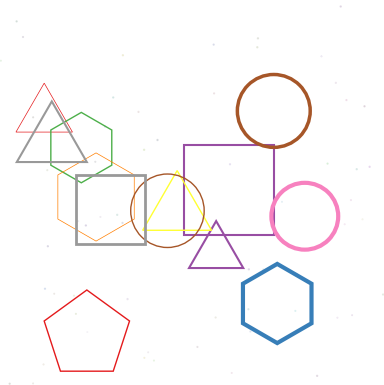[{"shape": "pentagon", "thickness": 1, "radius": 0.58, "center": [0.226, 0.13]}, {"shape": "triangle", "thickness": 0.5, "radius": 0.42, "center": [0.115, 0.699]}, {"shape": "hexagon", "thickness": 3, "radius": 0.51, "center": [0.72, 0.212]}, {"shape": "hexagon", "thickness": 1, "radius": 0.46, "center": [0.211, 0.617]}, {"shape": "square", "thickness": 1.5, "radius": 0.58, "center": [0.595, 0.507]}, {"shape": "triangle", "thickness": 1.5, "radius": 0.41, "center": [0.561, 0.344]}, {"shape": "hexagon", "thickness": 0.5, "radius": 0.57, "center": [0.249, 0.488]}, {"shape": "triangle", "thickness": 1, "radius": 0.52, "center": [0.46, 0.454]}, {"shape": "circle", "thickness": 1, "radius": 0.48, "center": [0.435, 0.453]}, {"shape": "circle", "thickness": 2.5, "radius": 0.47, "center": [0.711, 0.712]}, {"shape": "circle", "thickness": 3, "radius": 0.43, "center": [0.792, 0.438]}, {"shape": "square", "thickness": 2, "radius": 0.44, "center": [0.287, 0.455]}, {"shape": "triangle", "thickness": 1.5, "radius": 0.52, "center": [0.135, 0.632]}]